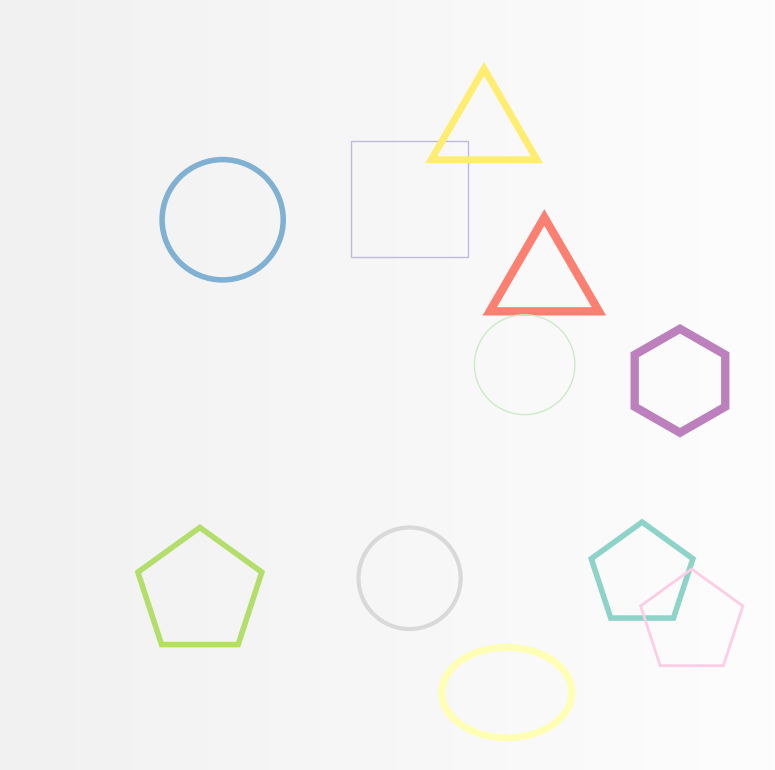[{"shape": "pentagon", "thickness": 2, "radius": 0.34, "center": [0.829, 0.253]}, {"shape": "oval", "thickness": 2.5, "radius": 0.42, "center": [0.654, 0.101]}, {"shape": "square", "thickness": 0.5, "radius": 0.38, "center": [0.528, 0.741]}, {"shape": "triangle", "thickness": 3, "radius": 0.41, "center": [0.702, 0.636]}, {"shape": "circle", "thickness": 2, "radius": 0.39, "center": [0.287, 0.715]}, {"shape": "pentagon", "thickness": 2, "radius": 0.42, "center": [0.258, 0.231]}, {"shape": "pentagon", "thickness": 1, "radius": 0.35, "center": [0.893, 0.192]}, {"shape": "circle", "thickness": 1.5, "radius": 0.33, "center": [0.528, 0.249]}, {"shape": "hexagon", "thickness": 3, "radius": 0.34, "center": [0.877, 0.506]}, {"shape": "circle", "thickness": 0.5, "radius": 0.32, "center": [0.677, 0.526]}, {"shape": "triangle", "thickness": 2.5, "radius": 0.39, "center": [0.625, 0.832]}]